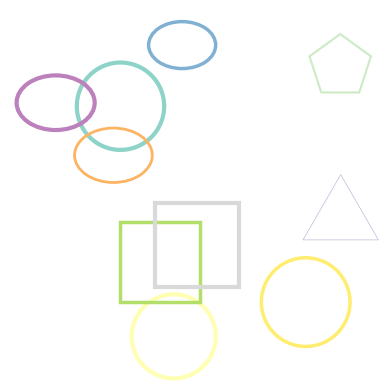[{"shape": "circle", "thickness": 3, "radius": 0.57, "center": [0.313, 0.724]}, {"shape": "circle", "thickness": 3, "radius": 0.55, "center": [0.451, 0.126]}, {"shape": "triangle", "thickness": 0.5, "radius": 0.57, "center": [0.885, 0.433]}, {"shape": "oval", "thickness": 2.5, "radius": 0.44, "center": [0.473, 0.883]}, {"shape": "oval", "thickness": 2, "radius": 0.5, "center": [0.295, 0.597]}, {"shape": "square", "thickness": 2.5, "radius": 0.52, "center": [0.416, 0.32]}, {"shape": "square", "thickness": 3, "radius": 0.55, "center": [0.511, 0.363]}, {"shape": "oval", "thickness": 3, "radius": 0.51, "center": [0.145, 0.733]}, {"shape": "pentagon", "thickness": 1.5, "radius": 0.42, "center": [0.884, 0.828]}, {"shape": "circle", "thickness": 2.5, "radius": 0.58, "center": [0.794, 0.215]}]